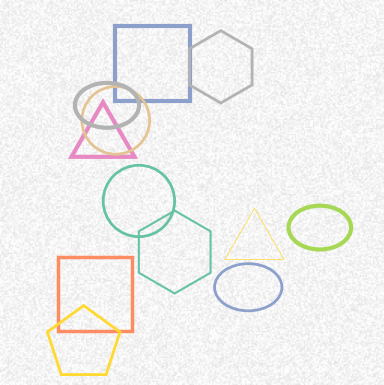[{"shape": "circle", "thickness": 2, "radius": 0.46, "center": [0.361, 0.478]}, {"shape": "hexagon", "thickness": 1.5, "radius": 0.54, "center": [0.454, 0.345]}, {"shape": "square", "thickness": 2.5, "radius": 0.48, "center": [0.247, 0.236]}, {"shape": "oval", "thickness": 2, "radius": 0.44, "center": [0.645, 0.254]}, {"shape": "square", "thickness": 3, "radius": 0.49, "center": [0.395, 0.834]}, {"shape": "triangle", "thickness": 3, "radius": 0.47, "center": [0.268, 0.64]}, {"shape": "oval", "thickness": 3, "radius": 0.41, "center": [0.831, 0.409]}, {"shape": "triangle", "thickness": 0.5, "radius": 0.44, "center": [0.661, 0.37]}, {"shape": "pentagon", "thickness": 2, "radius": 0.5, "center": [0.217, 0.107]}, {"shape": "circle", "thickness": 2, "radius": 0.44, "center": [0.301, 0.687]}, {"shape": "hexagon", "thickness": 2, "radius": 0.47, "center": [0.573, 0.826]}, {"shape": "oval", "thickness": 3, "radius": 0.42, "center": [0.278, 0.726]}]